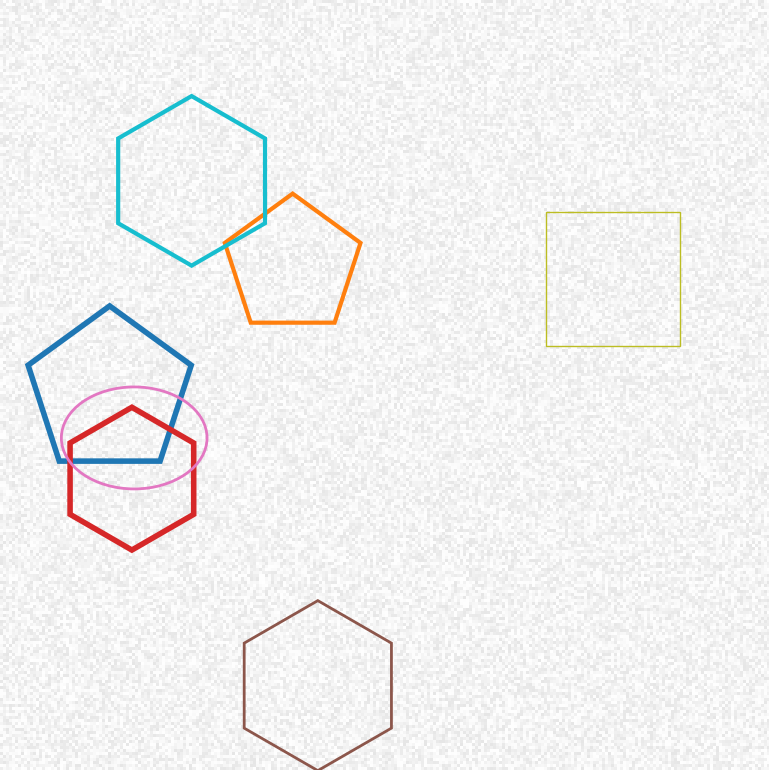[{"shape": "pentagon", "thickness": 2, "radius": 0.56, "center": [0.142, 0.491]}, {"shape": "pentagon", "thickness": 1.5, "radius": 0.46, "center": [0.38, 0.656]}, {"shape": "hexagon", "thickness": 2, "radius": 0.46, "center": [0.171, 0.378]}, {"shape": "hexagon", "thickness": 1, "radius": 0.55, "center": [0.413, 0.11]}, {"shape": "oval", "thickness": 1, "radius": 0.47, "center": [0.174, 0.431]}, {"shape": "square", "thickness": 0.5, "radius": 0.43, "center": [0.796, 0.638]}, {"shape": "hexagon", "thickness": 1.5, "radius": 0.55, "center": [0.249, 0.765]}]